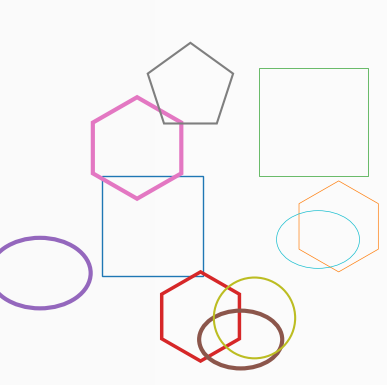[{"shape": "square", "thickness": 1, "radius": 0.65, "center": [0.393, 0.412]}, {"shape": "hexagon", "thickness": 0.5, "radius": 0.59, "center": [0.874, 0.412]}, {"shape": "square", "thickness": 0.5, "radius": 0.7, "center": [0.808, 0.682]}, {"shape": "hexagon", "thickness": 2.5, "radius": 0.58, "center": [0.518, 0.178]}, {"shape": "oval", "thickness": 3, "radius": 0.65, "center": [0.103, 0.291]}, {"shape": "oval", "thickness": 3, "radius": 0.54, "center": [0.621, 0.118]}, {"shape": "hexagon", "thickness": 3, "radius": 0.66, "center": [0.354, 0.616]}, {"shape": "pentagon", "thickness": 1.5, "radius": 0.58, "center": [0.491, 0.773]}, {"shape": "circle", "thickness": 1.5, "radius": 0.52, "center": [0.657, 0.174]}, {"shape": "oval", "thickness": 0.5, "radius": 0.54, "center": [0.821, 0.378]}]